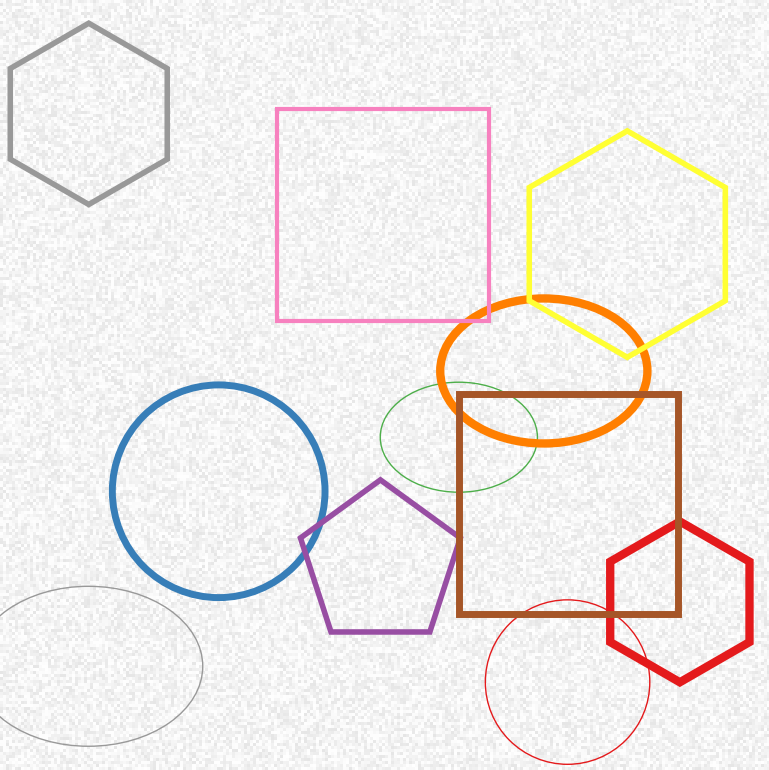[{"shape": "hexagon", "thickness": 3, "radius": 0.52, "center": [0.883, 0.218]}, {"shape": "circle", "thickness": 0.5, "radius": 0.53, "center": [0.737, 0.114]}, {"shape": "circle", "thickness": 2.5, "radius": 0.69, "center": [0.284, 0.362]}, {"shape": "oval", "thickness": 0.5, "radius": 0.51, "center": [0.596, 0.432]}, {"shape": "pentagon", "thickness": 2, "radius": 0.55, "center": [0.494, 0.268]}, {"shape": "oval", "thickness": 3, "radius": 0.67, "center": [0.706, 0.518]}, {"shape": "hexagon", "thickness": 2, "radius": 0.74, "center": [0.815, 0.683]}, {"shape": "square", "thickness": 2.5, "radius": 0.71, "center": [0.738, 0.345]}, {"shape": "square", "thickness": 1.5, "radius": 0.69, "center": [0.497, 0.721]}, {"shape": "oval", "thickness": 0.5, "radius": 0.74, "center": [0.115, 0.135]}, {"shape": "hexagon", "thickness": 2, "radius": 0.59, "center": [0.115, 0.852]}]